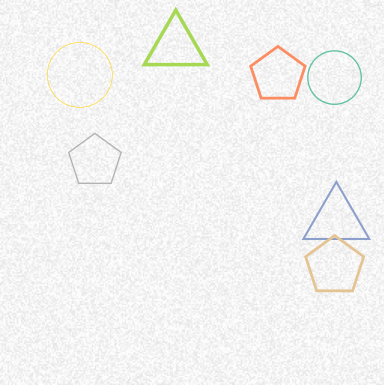[{"shape": "circle", "thickness": 1, "radius": 0.35, "center": [0.869, 0.799]}, {"shape": "pentagon", "thickness": 2, "radius": 0.37, "center": [0.722, 0.805]}, {"shape": "triangle", "thickness": 1.5, "radius": 0.49, "center": [0.874, 0.429]}, {"shape": "triangle", "thickness": 2.5, "radius": 0.47, "center": [0.457, 0.879]}, {"shape": "circle", "thickness": 0.5, "radius": 0.42, "center": [0.207, 0.805]}, {"shape": "pentagon", "thickness": 2, "radius": 0.4, "center": [0.869, 0.309]}, {"shape": "pentagon", "thickness": 1, "radius": 0.36, "center": [0.247, 0.582]}]